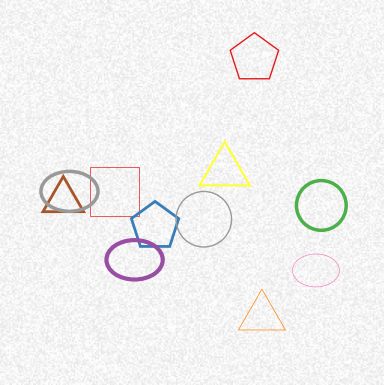[{"shape": "pentagon", "thickness": 1, "radius": 0.33, "center": [0.661, 0.849]}, {"shape": "square", "thickness": 0.5, "radius": 0.32, "center": [0.297, 0.502]}, {"shape": "pentagon", "thickness": 2, "radius": 0.32, "center": [0.403, 0.412]}, {"shape": "circle", "thickness": 2.5, "radius": 0.32, "center": [0.835, 0.466]}, {"shape": "oval", "thickness": 3, "radius": 0.37, "center": [0.35, 0.325]}, {"shape": "triangle", "thickness": 0.5, "radius": 0.35, "center": [0.68, 0.178]}, {"shape": "triangle", "thickness": 1.5, "radius": 0.38, "center": [0.584, 0.556]}, {"shape": "triangle", "thickness": 2, "radius": 0.31, "center": [0.164, 0.481]}, {"shape": "oval", "thickness": 0.5, "radius": 0.31, "center": [0.821, 0.298]}, {"shape": "circle", "thickness": 1, "radius": 0.36, "center": [0.529, 0.431]}, {"shape": "oval", "thickness": 2.5, "radius": 0.37, "center": [0.18, 0.503]}]